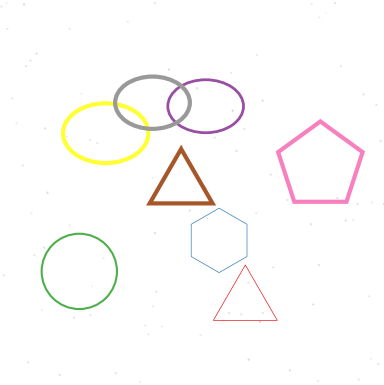[{"shape": "triangle", "thickness": 0.5, "radius": 0.48, "center": [0.637, 0.216]}, {"shape": "hexagon", "thickness": 0.5, "radius": 0.42, "center": [0.569, 0.376]}, {"shape": "circle", "thickness": 1.5, "radius": 0.49, "center": [0.206, 0.295]}, {"shape": "oval", "thickness": 2, "radius": 0.49, "center": [0.534, 0.724]}, {"shape": "oval", "thickness": 3, "radius": 0.55, "center": [0.275, 0.654]}, {"shape": "triangle", "thickness": 3, "radius": 0.47, "center": [0.47, 0.519]}, {"shape": "pentagon", "thickness": 3, "radius": 0.58, "center": [0.832, 0.569]}, {"shape": "oval", "thickness": 3, "radius": 0.49, "center": [0.396, 0.733]}]